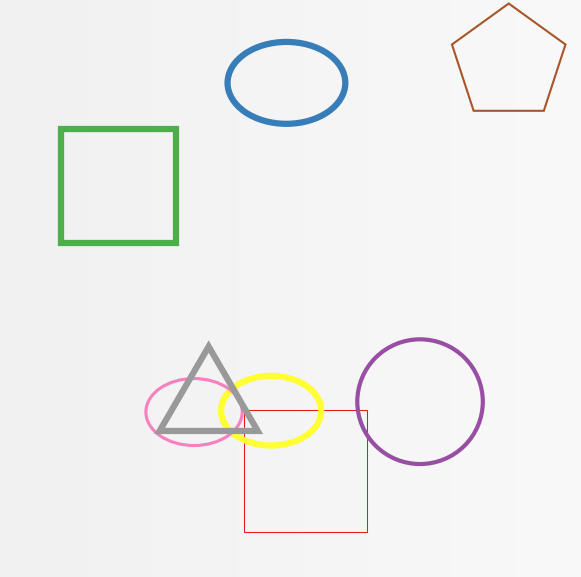[{"shape": "square", "thickness": 0.5, "radius": 0.53, "center": [0.526, 0.183]}, {"shape": "oval", "thickness": 3, "radius": 0.51, "center": [0.493, 0.856]}, {"shape": "square", "thickness": 3, "radius": 0.49, "center": [0.203, 0.677]}, {"shape": "circle", "thickness": 2, "radius": 0.54, "center": [0.723, 0.304]}, {"shape": "oval", "thickness": 3, "radius": 0.43, "center": [0.466, 0.288]}, {"shape": "pentagon", "thickness": 1, "radius": 0.51, "center": [0.875, 0.89]}, {"shape": "oval", "thickness": 1.5, "radius": 0.41, "center": [0.334, 0.286]}, {"shape": "triangle", "thickness": 3, "radius": 0.49, "center": [0.359, 0.302]}]